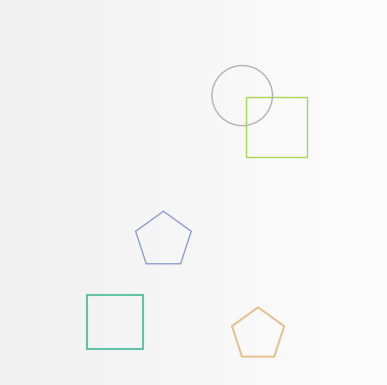[{"shape": "square", "thickness": 1.5, "radius": 0.36, "center": [0.297, 0.164]}, {"shape": "pentagon", "thickness": 1, "radius": 0.38, "center": [0.422, 0.376]}, {"shape": "square", "thickness": 1, "radius": 0.39, "center": [0.714, 0.67]}, {"shape": "pentagon", "thickness": 1.5, "radius": 0.35, "center": [0.666, 0.131]}, {"shape": "circle", "thickness": 1, "radius": 0.39, "center": [0.625, 0.752]}]